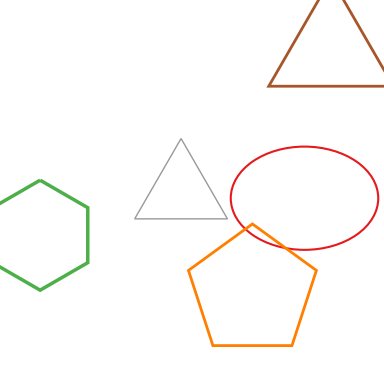[{"shape": "oval", "thickness": 1.5, "radius": 0.96, "center": [0.791, 0.485]}, {"shape": "hexagon", "thickness": 2.5, "radius": 0.71, "center": [0.104, 0.389]}, {"shape": "pentagon", "thickness": 2, "radius": 0.87, "center": [0.656, 0.244]}, {"shape": "triangle", "thickness": 2, "radius": 0.93, "center": [0.86, 0.869]}, {"shape": "triangle", "thickness": 1, "radius": 0.7, "center": [0.47, 0.501]}]